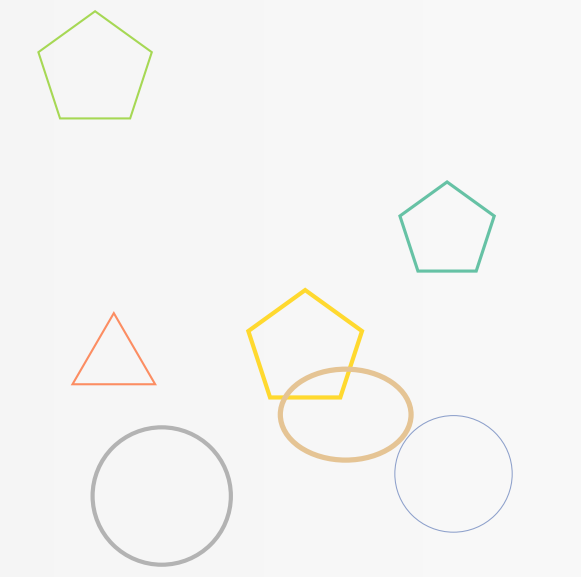[{"shape": "pentagon", "thickness": 1.5, "radius": 0.43, "center": [0.769, 0.599]}, {"shape": "triangle", "thickness": 1, "radius": 0.41, "center": [0.196, 0.375]}, {"shape": "circle", "thickness": 0.5, "radius": 0.5, "center": [0.78, 0.179]}, {"shape": "pentagon", "thickness": 1, "radius": 0.51, "center": [0.164, 0.877]}, {"shape": "pentagon", "thickness": 2, "radius": 0.51, "center": [0.525, 0.394]}, {"shape": "oval", "thickness": 2.5, "radius": 0.56, "center": [0.595, 0.281]}, {"shape": "circle", "thickness": 2, "radius": 0.59, "center": [0.278, 0.14]}]